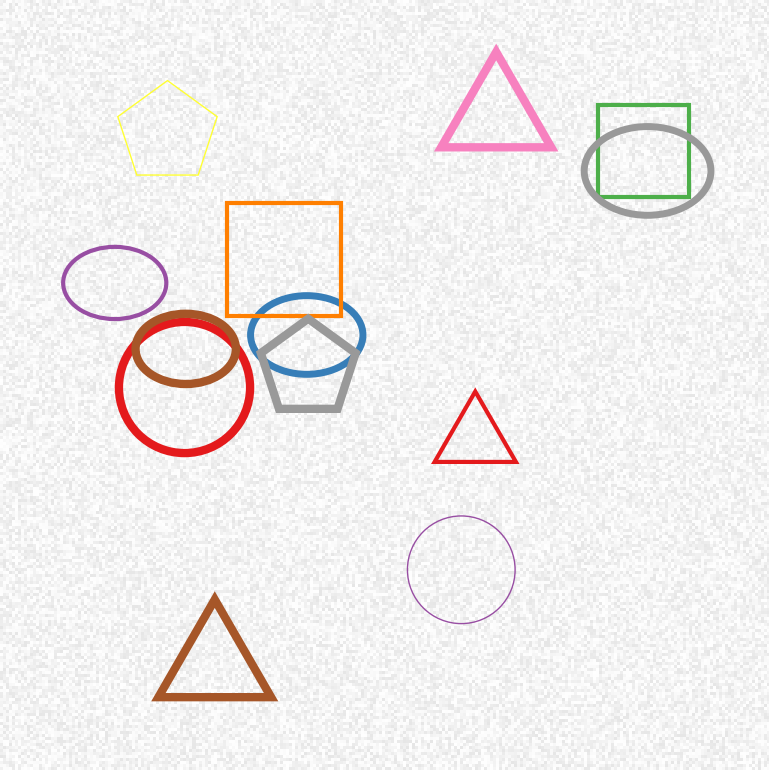[{"shape": "circle", "thickness": 3, "radius": 0.43, "center": [0.24, 0.497]}, {"shape": "triangle", "thickness": 1.5, "radius": 0.3, "center": [0.617, 0.431]}, {"shape": "oval", "thickness": 2.5, "radius": 0.36, "center": [0.398, 0.565]}, {"shape": "square", "thickness": 1.5, "radius": 0.3, "center": [0.836, 0.804]}, {"shape": "oval", "thickness": 1.5, "radius": 0.33, "center": [0.149, 0.633]}, {"shape": "circle", "thickness": 0.5, "radius": 0.35, "center": [0.599, 0.26]}, {"shape": "square", "thickness": 1.5, "radius": 0.37, "center": [0.369, 0.663]}, {"shape": "pentagon", "thickness": 0.5, "radius": 0.34, "center": [0.218, 0.828]}, {"shape": "triangle", "thickness": 3, "radius": 0.42, "center": [0.279, 0.137]}, {"shape": "oval", "thickness": 3, "radius": 0.33, "center": [0.241, 0.547]}, {"shape": "triangle", "thickness": 3, "radius": 0.41, "center": [0.644, 0.85]}, {"shape": "pentagon", "thickness": 3, "radius": 0.32, "center": [0.4, 0.521]}, {"shape": "oval", "thickness": 2.5, "radius": 0.41, "center": [0.841, 0.778]}]